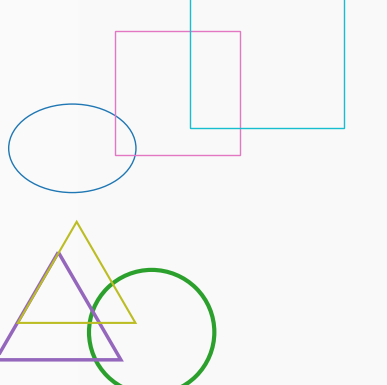[{"shape": "oval", "thickness": 1, "radius": 0.82, "center": [0.187, 0.615]}, {"shape": "circle", "thickness": 3, "radius": 0.81, "center": [0.391, 0.137]}, {"shape": "triangle", "thickness": 2.5, "radius": 0.93, "center": [0.151, 0.159]}, {"shape": "square", "thickness": 1, "radius": 0.81, "center": [0.459, 0.759]}, {"shape": "triangle", "thickness": 1.5, "radius": 0.88, "center": [0.198, 0.249]}, {"shape": "square", "thickness": 1, "radius": 0.99, "center": [0.689, 0.865]}]